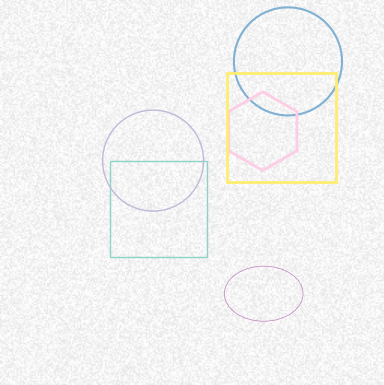[{"shape": "square", "thickness": 1, "radius": 0.63, "center": [0.411, 0.457]}, {"shape": "circle", "thickness": 1, "radius": 0.66, "center": [0.398, 0.583]}, {"shape": "circle", "thickness": 1.5, "radius": 0.7, "center": [0.748, 0.841]}, {"shape": "hexagon", "thickness": 2, "radius": 0.51, "center": [0.683, 0.659]}, {"shape": "oval", "thickness": 0.5, "radius": 0.51, "center": [0.685, 0.237]}, {"shape": "square", "thickness": 2, "radius": 0.71, "center": [0.732, 0.67]}]